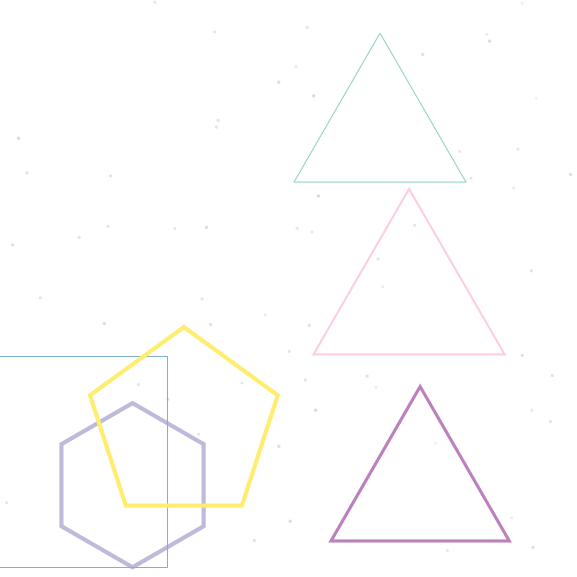[{"shape": "triangle", "thickness": 0.5, "radius": 0.86, "center": [0.658, 0.77]}, {"shape": "hexagon", "thickness": 2, "radius": 0.71, "center": [0.23, 0.159]}, {"shape": "square", "thickness": 0.5, "radius": 0.91, "center": [0.108, 0.2]}, {"shape": "triangle", "thickness": 1, "radius": 0.96, "center": [0.708, 0.481]}, {"shape": "triangle", "thickness": 1.5, "radius": 0.89, "center": [0.728, 0.152]}, {"shape": "pentagon", "thickness": 2, "radius": 0.85, "center": [0.318, 0.262]}]